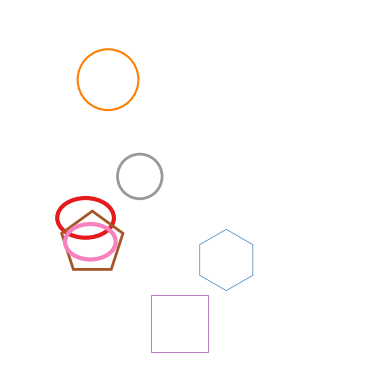[{"shape": "oval", "thickness": 3, "radius": 0.37, "center": [0.222, 0.434]}, {"shape": "hexagon", "thickness": 0.5, "radius": 0.4, "center": [0.588, 0.325]}, {"shape": "square", "thickness": 0.5, "radius": 0.37, "center": [0.466, 0.16]}, {"shape": "circle", "thickness": 1.5, "radius": 0.39, "center": [0.281, 0.793]}, {"shape": "pentagon", "thickness": 2, "radius": 0.42, "center": [0.24, 0.368]}, {"shape": "oval", "thickness": 3, "radius": 0.33, "center": [0.235, 0.372]}, {"shape": "circle", "thickness": 2, "radius": 0.29, "center": [0.363, 0.542]}]